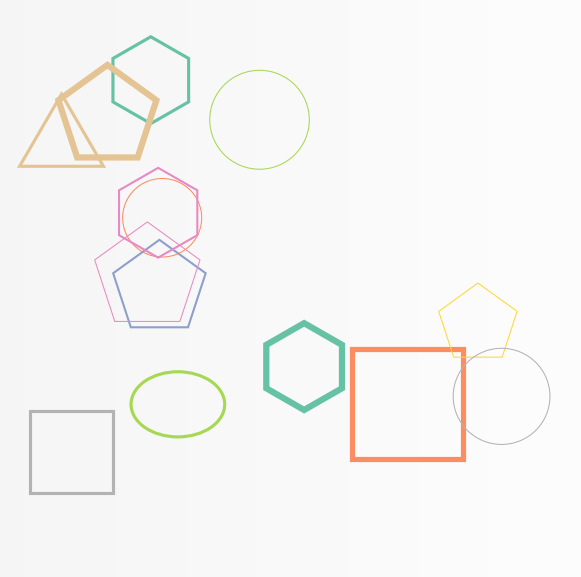[{"shape": "hexagon", "thickness": 3, "radius": 0.38, "center": [0.523, 0.364]}, {"shape": "hexagon", "thickness": 1.5, "radius": 0.38, "center": [0.259, 0.86]}, {"shape": "circle", "thickness": 0.5, "radius": 0.34, "center": [0.279, 0.622]}, {"shape": "square", "thickness": 2.5, "radius": 0.48, "center": [0.701, 0.3]}, {"shape": "pentagon", "thickness": 1, "radius": 0.42, "center": [0.274, 0.5]}, {"shape": "hexagon", "thickness": 1, "radius": 0.39, "center": [0.272, 0.631]}, {"shape": "pentagon", "thickness": 0.5, "radius": 0.48, "center": [0.253, 0.52]}, {"shape": "oval", "thickness": 1.5, "radius": 0.4, "center": [0.306, 0.299]}, {"shape": "circle", "thickness": 0.5, "radius": 0.43, "center": [0.447, 0.792]}, {"shape": "pentagon", "thickness": 0.5, "radius": 0.35, "center": [0.822, 0.438]}, {"shape": "triangle", "thickness": 1.5, "radius": 0.42, "center": [0.106, 0.753]}, {"shape": "pentagon", "thickness": 3, "radius": 0.44, "center": [0.185, 0.798]}, {"shape": "circle", "thickness": 0.5, "radius": 0.42, "center": [0.863, 0.313]}, {"shape": "square", "thickness": 1.5, "radius": 0.36, "center": [0.123, 0.216]}]